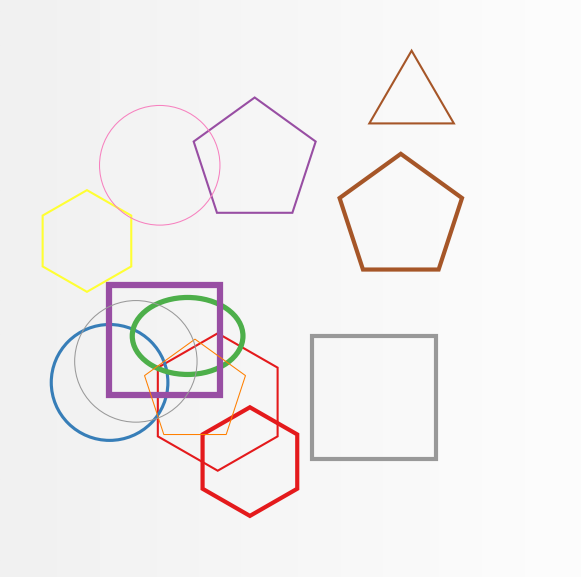[{"shape": "hexagon", "thickness": 1, "radius": 0.59, "center": [0.375, 0.303]}, {"shape": "hexagon", "thickness": 2, "radius": 0.47, "center": [0.43, 0.2]}, {"shape": "circle", "thickness": 1.5, "radius": 0.5, "center": [0.189, 0.337]}, {"shape": "oval", "thickness": 2.5, "radius": 0.48, "center": [0.323, 0.417]}, {"shape": "pentagon", "thickness": 1, "radius": 0.55, "center": [0.438, 0.72]}, {"shape": "square", "thickness": 3, "radius": 0.48, "center": [0.284, 0.41]}, {"shape": "pentagon", "thickness": 0.5, "radius": 0.46, "center": [0.335, 0.321]}, {"shape": "hexagon", "thickness": 1, "radius": 0.44, "center": [0.15, 0.582]}, {"shape": "pentagon", "thickness": 2, "radius": 0.55, "center": [0.69, 0.622]}, {"shape": "triangle", "thickness": 1, "radius": 0.42, "center": [0.708, 0.827]}, {"shape": "circle", "thickness": 0.5, "radius": 0.52, "center": [0.275, 0.713]}, {"shape": "circle", "thickness": 0.5, "radius": 0.53, "center": [0.234, 0.373]}, {"shape": "square", "thickness": 2, "radius": 0.53, "center": [0.644, 0.311]}]